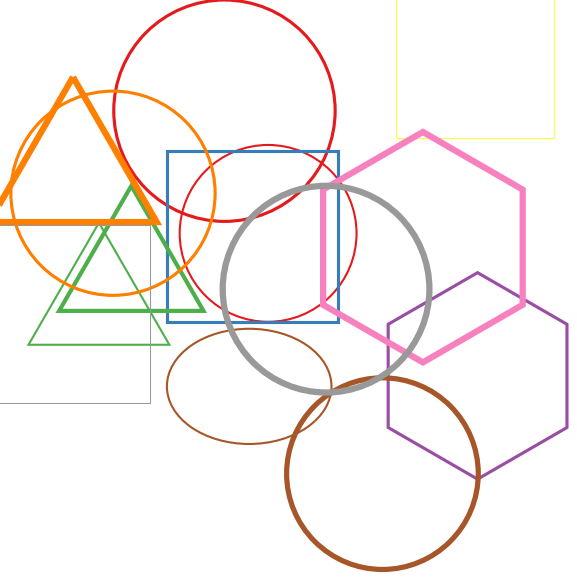[{"shape": "circle", "thickness": 1.5, "radius": 0.96, "center": [0.389, 0.807]}, {"shape": "circle", "thickness": 1, "radius": 0.77, "center": [0.464, 0.595]}, {"shape": "square", "thickness": 1.5, "radius": 0.74, "center": [0.437, 0.589]}, {"shape": "triangle", "thickness": 1, "radius": 0.7, "center": [0.171, 0.473]}, {"shape": "triangle", "thickness": 2, "radius": 0.72, "center": [0.227, 0.533]}, {"shape": "hexagon", "thickness": 1.5, "radius": 0.89, "center": [0.827, 0.348]}, {"shape": "circle", "thickness": 1.5, "radius": 0.88, "center": [0.196, 0.665]}, {"shape": "triangle", "thickness": 3, "radius": 0.84, "center": [0.126, 0.698]}, {"shape": "square", "thickness": 0.5, "radius": 0.68, "center": [0.822, 0.898]}, {"shape": "circle", "thickness": 2.5, "radius": 0.83, "center": [0.662, 0.179]}, {"shape": "oval", "thickness": 1, "radius": 0.71, "center": [0.431, 0.33]}, {"shape": "hexagon", "thickness": 3, "radius": 1.0, "center": [0.732, 0.571]}, {"shape": "square", "thickness": 0.5, "radius": 0.77, "center": [0.106, 0.455]}, {"shape": "circle", "thickness": 3, "radius": 0.89, "center": [0.565, 0.498]}]